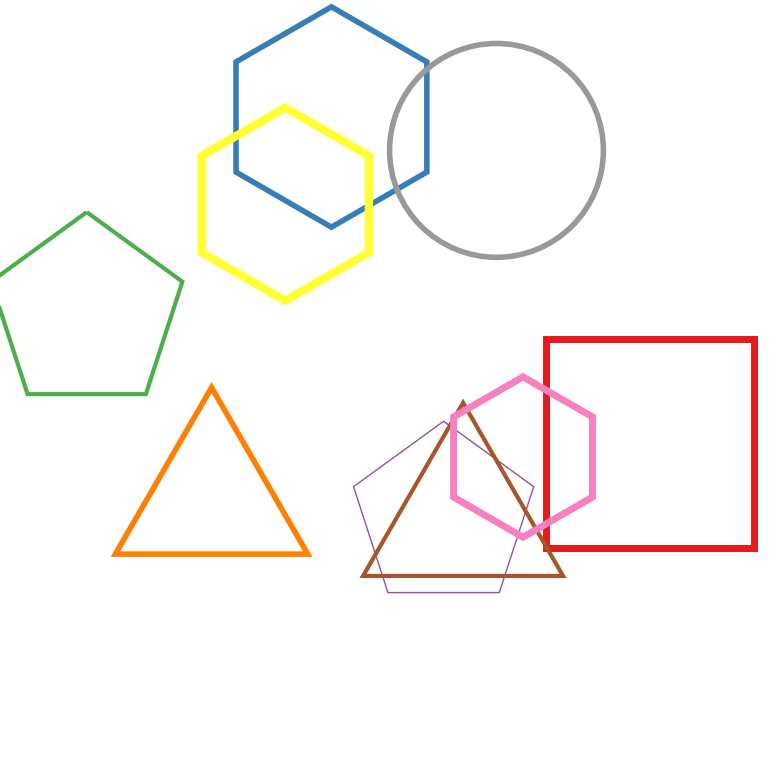[{"shape": "square", "thickness": 2.5, "radius": 0.68, "center": [0.844, 0.424]}, {"shape": "hexagon", "thickness": 2, "radius": 0.72, "center": [0.43, 0.848]}, {"shape": "pentagon", "thickness": 1.5, "radius": 0.65, "center": [0.113, 0.594]}, {"shape": "pentagon", "thickness": 0.5, "radius": 0.62, "center": [0.576, 0.33]}, {"shape": "triangle", "thickness": 2, "radius": 0.72, "center": [0.275, 0.352]}, {"shape": "hexagon", "thickness": 3, "radius": 0.63, "center": [0.37, 0.735]}, {"shape": "triangle", "thickness": 1.5, "radius": 0.75, "center": [0.601, 0.327]}, {"shape": "hexagon", "thickness": 2.5, "radius": 0.52, "center": [0.679, 0.406]}, {"shape": "circle", "thickness": 2, "radius": 0.69, "center": [0.645, 0.805]}]